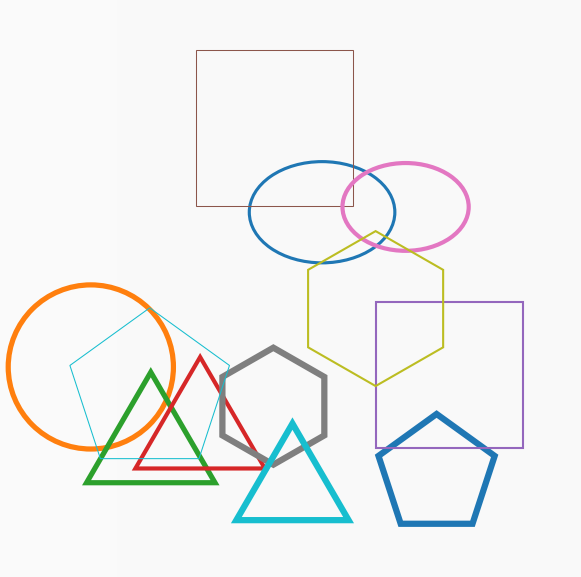[{"shape": "pentagon", "thickness": 3, "radius": 0.53, "center": [0.751, 0.177]}, {"shape": "oval", "thickness": 1.5, "radius": 0.63, "center": [0.554, 0.632]}, {"shape": "circle", "thickness": 2.5, "radius": 0.71, "center": [0.156, 0.364]}, {"shape": "triangle", "thickness": 2.5, "radius": 0.64, "center": [0.259, 0.227]}, {"shape": "triangle", "thickness": 2, "radius": 0.64, "center": [0.344, 0.252]}, {"shape": "square", "thickness": 1, "radius": 0.63, "center": [0.773, 0.349]}, {"shape": "square", "thickness": 0.5, "radius": 0.68, "center": [0.472, 0.777]}, {"shape": "oval", "thickness": 2, "radius": 0.54, "center": [0.698, 0.641]}, {"shape": "hexagon", "thickness": 3, "radius": 0.51, "center": [0.47, 0.296]}, {"shape": "hexagon", "thickness": 1, "radius": 0.67, "center": [0.646, 0.465]}, {"shape": "pentagon", "thickness": 0.5, "radius": 0.72, "center": [0.258, 0.322]}, {"shape": "triangle", "thickness": 3, "radius": 0.56, "center": [0.503, 0.154]}]